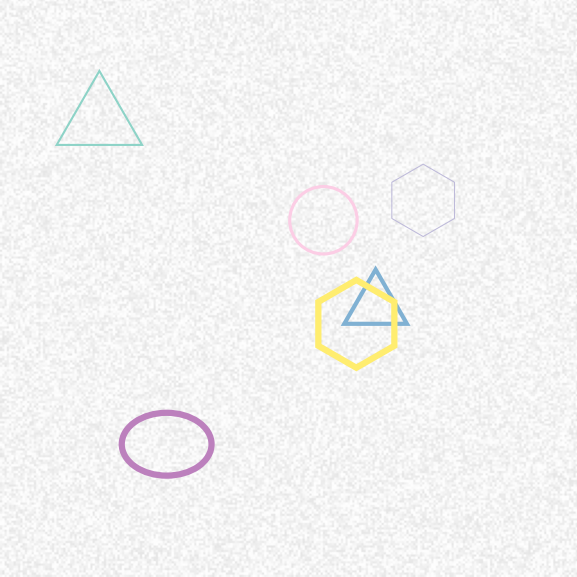[{"shape": "triangle", "thickness": 1, "radius": 0.43, "center": [0.172, 0.791]}, {"shape": "hexagon", "thickness": 0.5, "radius": 0.31, "center": [0.733, 0.652]}, {"shape": "triangle", "thickness": 2, "radius": 0.31, "center": [0.65, 0.47]}, {"shape": "circle", "thickness": 1.5, "radius": 0.29, "center": [0.56, 0.618]}, {"shape": "oval", "thickness": 3, "radius": 0.39, "center": [0.289, 0.23]}, {"shape": "hexagon", "thickness": 3, "radius": 0.38, "center": [0.617, 0.438]}]